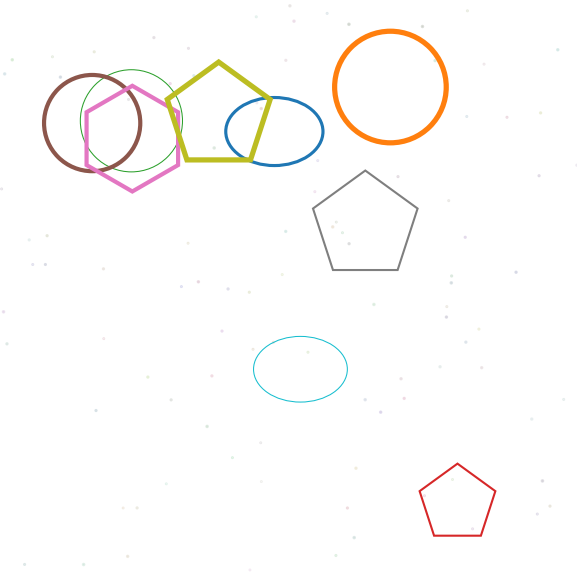[{"shape": "oval", "thickness": 1.5, "radius": 0.42, "center": [0.475, 0.771]}, {"shape": "circle", "thickness": 2.5, "radius": 0.48, "center": [0.676, 0.848]}, {"shape": "circle", "thickness": 0.5, "radius": 0.44, "center": [0.228, 0.79]}, {"shape": "pentagon", "thickness": 1, "radius": 0.34, "center": [0.792, 0.127]}, {"shape": "circle", "thickness": 2, "radius": 0.42, "center": [0.16, 0.786]}, {"shape": "hexagon", "thickness": 2, "radius": 0.46, "center": [0.229, 0.759]}, {"shape": "pentagon", "thickness": 1, "radius": 0.48, "center": [0.633, 0.609]}, {"shape": "pentagon", "thickness": 2.5, "radius": 0.47, "center": [0.379, 0.798]}, {"shape": "oval", "thickness": 0.5, "radius": 0.41, "center": [0.52, 0.36]}]